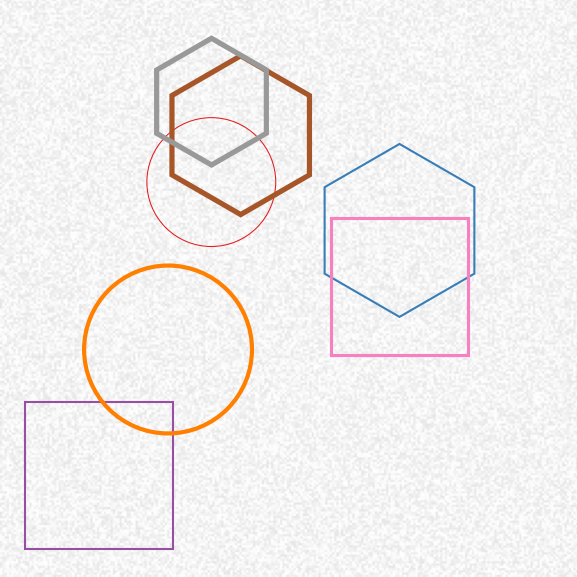[{"shape": "circle", "thickness": 0.5, "radius": 0.56, "center": [0.366, 0.684]}, {"shape": "hexagon", "thickness": 1, "radius": 0.75, "center": [0.692, 0.6]}, {"shape": "square", "thickness": 1, "radius": 0.64, "center": [0.171, 0.176]}, {"shape": "circle", "thickness": 2, "radius": 0.73, "center": [0.291, 0.394]}, {"shape": "hexagon", "thickness": 2.5, "radius": 0.69, "center": [0.417, 0.765]}, {"shape": "square", "thickness": 1.5, "radius": 0.59, "center": [0.692, 0.503]}, {"shape": "hexagon", "thickness": 2.5, "radius": 0.55, "center": [0.366, 0.823]}]